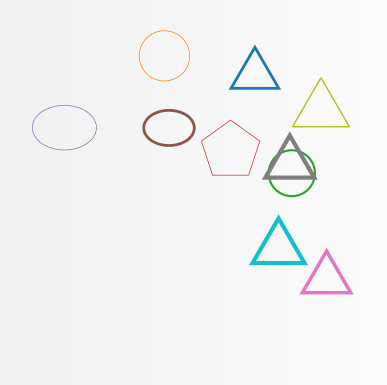[{"shape": "triangle", "thickness": 2, "radius": 0.36, "center": [0.658, 0.806]}, {"shape": "circle", "thickness": 0.5, "radius": 0.33, "center": [0.424, 0.855]}, {"shape": "circle", "thickness": 1.5, "radius": 0.3, "center": [0.753, 0.55]}, {"shape": "pentagon", "thickness": 0.5, "radius": 0.4, "center": [0.595, 0.609]}, {"shape": "oval", "thickness": 0.5, "radius": 0.41, "center": [0.166, 0.668]}, {"shape": "oval", "thickness": 2, "radius": 0.33, "center": [0.436, 0.668]}, {"shape": "triangle", "thickness": 2.5, "radius": 0.36, "center": [0.843, 0.276]}, {"shape": "triangle", "thickness": 3, "radius": 0.36, "center": [0.748, 0.575]}, {"shape": "triangle", "thickness": 1, "radius": 0.42, "center": [0.828, 0.713]}, {"shape": "triangle", "thickness": 3, "radius": 0.39, "center": [0.719, 0.355]}]